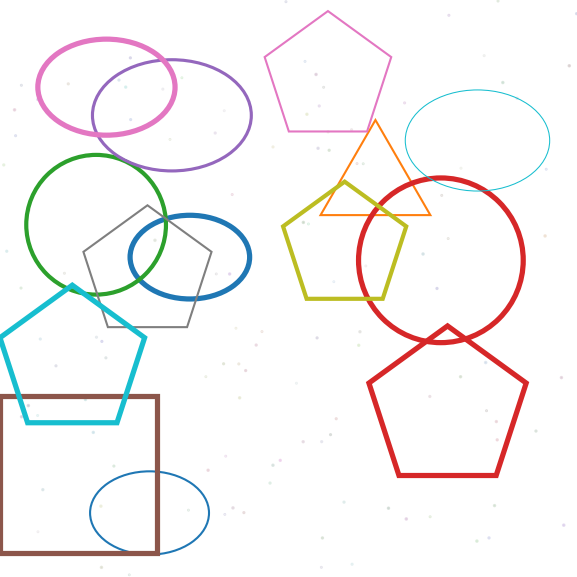[{"shape": "oval", "thickness": 2.5, "radius": 0.52, "center": [0.329, 0.554]}, {"shape": "oval", "thickness": 1, "radius": 0.51, "center": [0.259, 0.111]}, {"shape": "triangle", "thickness": 1, "radius": 0.55, "center": [0.65, 0.682]}, {"shape": "circle", "thickness": 2, "radius": 0.6, "center": [0.166, 0.61]}, {"shape": "circle", "thickness": 2.5, "radius": 0.71, "center": [0.763, 0.548]}, {"shape": "pentagon", "thickness": 2.5, "radius": 0.72, "center": [0.775, 0.292]}, {"shape": "oval", "thickness": 1.5, "radius": 0.69, "center": [0.298, 0.799]}, {"shape": "square", "thickness": 2.5, "radius": 0.68, "center": [0.136, 0.177]}, {"shape": "oval", "thickness": 2.5, "radius": 0.59, "center": [0.184, 0.848]}, {"shape": "pentagon", "thickness": 1, "radius": 0.58, "center": [0.568, 0.865]}, {"shape": "pentagon", "thickness": 1, "radius": 0.58, "center": [0.255, 0.527]}, {"shape": "pentagon", "thickness": 2, "radius": 0.56, "center": [0.597, 0.572]}, {"shape": "oval", "thickness": 0.5, "radius": 0.63, "center": [0.827, 0.756]}, {"shape": "pentagon", "thickness": 2.5, "radius": 0.66, "center": [0.125, 0.374]}]